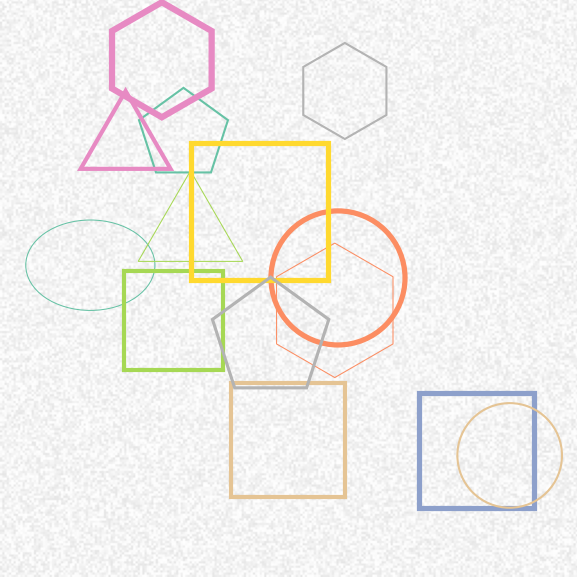[{"shape": "pentagon", "thickness": 1, "radius": 0.4, "center": [0.318, 0.766]}, {"shape": "oval", "thickness": 0.5, "radius": 0.56, "center": [0.156, 0.54]}, {"shape": "circle", "thickness": 2.5, "radius": 0.58, "center": [0.585, 0.518]}, {"shape": "hexagon", "thickness": 0.5, "radius": 0.58, "center": [0.58, 0.462]}, {"shape": "square", "thickness": 2.5, "radius": 0.5, "center": [0.825, 0.219]}, {"shape": "hexagon", "thickness": 3, "radius": 0.5, "center": [0.28, 0.896]}, {"shape": "triangle", "thickness": 2, "radius": 0.45, "center": [0.217, 0.752]}, {"shape": "triangle", "thickness": 0.5, "radius": 0.52, "center": [0.33, 0.599]}, {"shape": "square", "thickness": 2, "radius": 0.43, "center": [0.3, 0.444]}, {"shape": "square", "thickness": 2.5, "radius": 0.59, "center": [0.449, 0.633]}, {"shape": "square", "thickness": 2, "radius": 0.49, "center": [0.499, 0.237]}, {"shape": "circle", "thickness": 1, "radius": 0.45, "center": [0.883, 0.211]}, {"shape": "hexagon", "thickness": 1, "radius": 0.42, "center": [0.597, 0.842]}, {"shape": "pentagon", "thickness": 1.5, "radius": 0.53, "center": [0.469, 0.413]}]